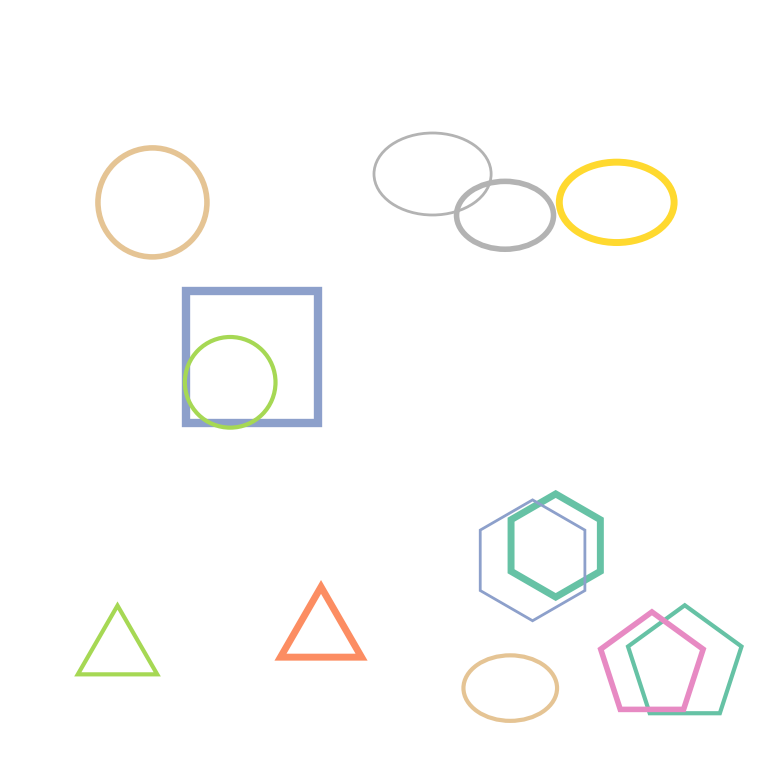[{"shape": "pentagon", "thickness": 1.5, "radius": 0.39, "center": [0.889, 0.136]}, {"shape": "hexagon", "thickness": 2.5, "radius": 0.33, "center": [0.722, 0.292]}, {"shape": "triangle", "thickness": 2.5, "radius": 0.3, "center": [0.417, 0.177]}, {"shape": "square", "thickness": 3, "radius": 0.43, "center": [0.327, 0.536]}, {"shape": "hexagon", "thickness": 1, "radius": 0.39, "center": [0.692, 0.272]}, {"shape": "pentagon", "thickness": 2, "radius": 0.35, "center": [0.847, 0.135]}, {"shape": "circle", "thickness": 1.5, "radius": 0.29, "center": [0.299, 0.503]}, {"shape": "triangle", "thickness": 1.5, "radius": 0.3, "center": [0.153, 0.154]}, {"shape": "oval", "thickness": 2.5, "radius": 0.37, "center": [0.801, 0.737]}, {"shape": "circle", "thickness": 2, "radius": 0.35, "center": [0.198, 0.737]}, {"shape": "oval", "thickness": 1.5, "radius": 0.3, "center": [0.663, 0.106]}, {"shape": "oval", "thickness": 2, "radius": 0.31, "center": [0.656, 0.72]}, {"shape": "oval", "thickness": 1, "radius": 0.38, "center": [0.562, 0.774]}]